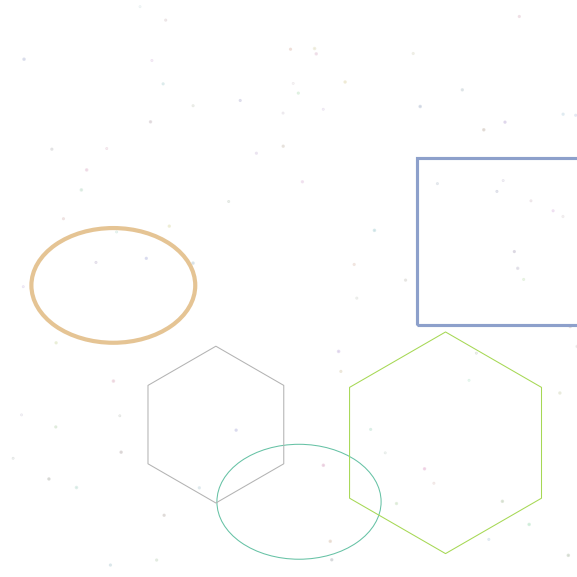[{"shape": "oval", "thickness": 0.5, "radius": 0.71, "center": [0.518, 0.13]}, {"shape": "square", "thickness": 1.5, "radius": 0.72, "center": [0.866, 0.581]}, {"shape": "hexagon", "thickness": 0.5, "radius": 0.96, "center": [0.771, 0.232]}, {"shape": "oval", "thickness": 2, "radius": 0.71, "center": [0.196, 0.505]}, {"shape": "hexagon", "thickness": 0.5, "radius": 0.68, "center": [0.374, 0.264]}]